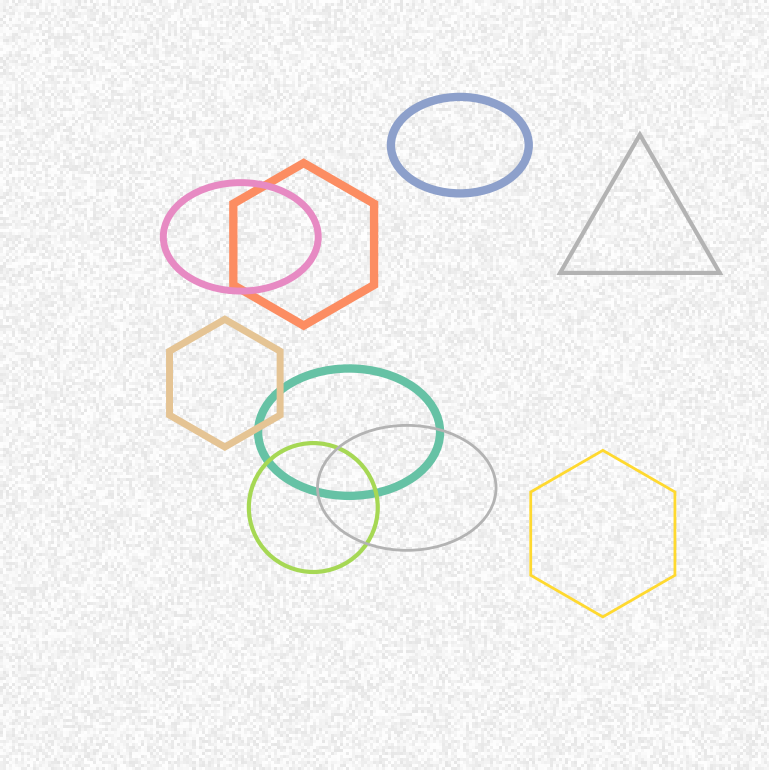[{"shape": "oval", "thickness": 3, "radius": 0.59, "center": [0.453, 0.439]}, {"shape": "hexagon", "thickness": 3, "radius": 0.53, "center": [0.394, 0.683]}, {"shape": "oval", "thickness": 3, "radius": 0.45, "center": [0.597, 0.811]}, {"shape": "oval", "thickness": 2.5, "radius": 0.5, "center": [0.313, 0.692]}, {"shape": "circle", "thickness": 1.5, "radius": 0.42, "center": [0.407, 0.341]}, {"shape": "hexagon", "thickness": 1, "radius": 0.54, "center": [0.783, 0.307]}, {"shape": "hexagon", "thickness": 2.5, "radius": 0.41, "center": [0.292, 0.502]}, {"shape": "triangle", "thickness": 1.5, "radius": 0.6, "center": [0.831, 0.705]}, {"shape": "oval", "thickness": 1, "radius": 0.58, "center": [0.528, 0.366]}]